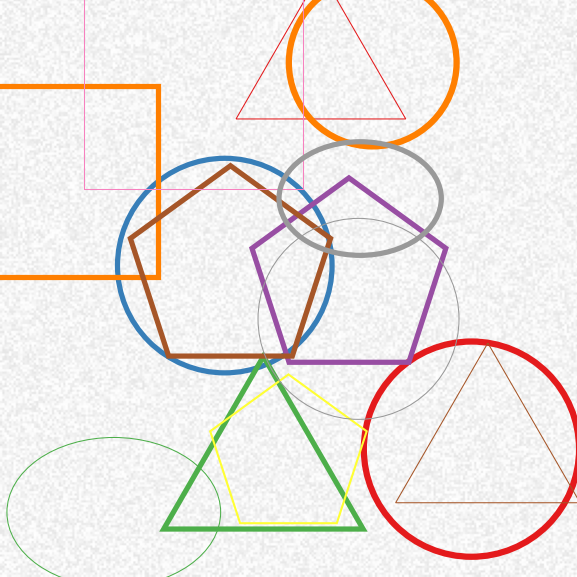[{"shape": "circle", "thickness": 3, "radius": 0.93, "center": [0.816, 0.221]}, {"shape": "triangle", "thickness": 0.5, "radius": 0.85, "center": [0.556, 0.878]}, {"shape": "circle", "thickness": 2.5, "radius": 0.93, "center": [0.389, 0.539]}, {"shape": "oval", "thickness": 0.5, "radius": 0.93, "center": [0.197, 0.112]}, {"shape": "triangle", "thickness": 2.5, "radius": 1.0, "center": [0.456, 0.183]}, {"shape": "pentagon", "thickness": 2.5, "radius": 0.88, "center": [0.604, 0.515]}, {"shape": "circle", "thickness": 3, "radius": 0.73, "center": [0.645, 0.891]}, {"shape": "square", "thickness": 2.5, "radius": 0.83, "center": [0.108, 0.685]}, {"shape": "pentagon", "thickness": 1, "radius": 0.71, "center": [0.499, 0.208]}, {"shape": "pentagon", "thickness": 2.5, "radius": 0.91, "center": [0.399, 0.53]}, {"shape": "triangle", "thickness": 0.5, "radius": 0.92, "center": [0.845, 0.221]}, {"shape": "square", "thickness": 0.5, "radius": 0.95, "center": [0.335, 0.861]}, {"shape": "oval", "thickness": 2.5, "radius": 0.7, "center": [0.624, 0.655]}, {"shape": "circle", "thickness": 0.5, "radius": 0.87, "center": [0.621, 0.447]}]